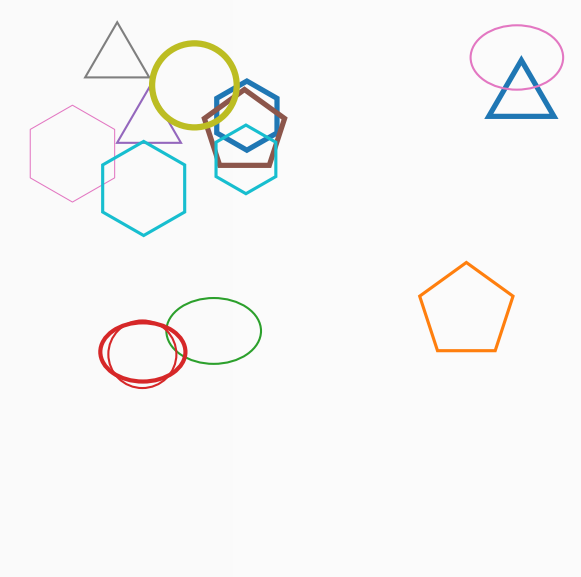[{"shape": "triangle", "thickness": 2.5, "radius": 0.32, "center": [0.897, 0.83]}, {"shape": "hexagon", "thickness": 2.5, "radius": 0.3, "center": [0.425, 0.799]}, {"shape": "pentagon", "thickness": 1.5, "radius": 0.42, "center": [0.802, 0.46]}, {"shape": "oval", "thickness": 1, "radius": 0.41, "center": [0.368, 0.426]}, {"shape": "oval", "thickness": 2, "radius": 0.37, "center": [0.246, 0.39]}, {"shape": "circle", "thickness": 1, "radius": 0.29, "center": [0.245, 0.386]}, {"shape": "triangle", "thickness": 1, "radius": 0.32, "center": [0.256, 0.784]}, {"shape": "pentagon", "thickness": 2.5, "radius": 0.36, "center": [0.421, 0.772]}, {"shape": "oval", "thickness": 1, "radius": 0.4, "center": [0.889, 0.9]}, {"shape": "hexagon", "thickness": 0.5, "radius": 0.42, "center": [0.125, 0.733]}, {"shape": "triangle", "thickness": 1, "radius": 0.32, "center": [0.202, 0.897]}, {"shape": "circle", "thickness": 3, "radius": 0.36, "center": [0.334, 0.851]}, {"shape": "hexagon", "thickness": 1.5, "radius": 0.41, "center": [0.247, 0.673]}, {"shape": "hexagon", "thickness": 1.5, "radius": 0.3, "center": [0.423, 0.723]}]